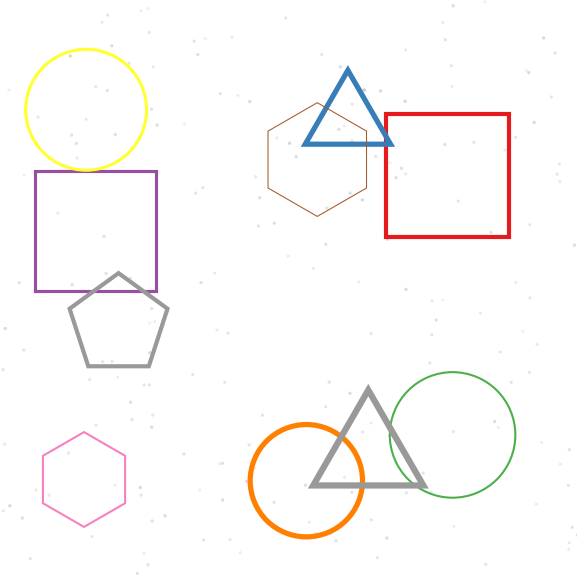[{"shape": "square", "thickness": 2, "radius": 0.53, "center": [0.775, 0.695]}, {"shape": "triangle", "thickness": 2.5, "radius": 0.43, "center": [0.602, 0.792]}, {"shape": "circle", "thickness": 1, "radius": 0.54, "center": [0.784, 0.246]}, {"shape": "square", "thickness": 1.5, "radius": 0.52, "center": [0.165, 0.599]}, {"shape": "circle", "thickness": 2.5, "radius": 0.49, "center": [0.53, 0.167]}, {"shape": "circle", "thickness": 1.5, "radius": 0.52, "center": [0.149, 0.809]}, {"shape": "hexagon", "thickness": 0.5, "radius": 0.49, "center": [0.549, 0.723]}, {"shape": "hexagon", "thickness": 1, "radius": 0.41, "center": [0.145, 0.169]}, {"shape": "pentagon", "thickness": 2, "radius": 0.45, "center": [0.205, 0.437]}, {"shape": "triangle", "thickness": 3, "radius": 0.55, "center": [0.638, 0.214]}]